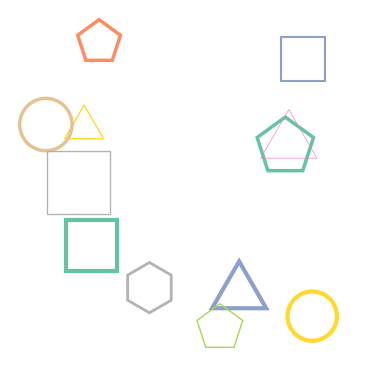[{"shape": "pentagon", "thickness": 2.5, "radius": 0.38, "center": [0.741, 0.619]}, {"shape": "square", "thickness": 3, "radius": 0.33, "center": [0.239, 0.362]}, {"shape": "pentagon", "thickness": 2.5, "radius": 0.29, "center": [0.257, 0.89]}, {"shape": "square", "thickness": 1.5, "radius": 0.29, "center": [0.787, 0.846]}, {"shape": "triangle", "thickness": 3, "radius": 0.41, "center": [0.621, 0.24]}, {"shape": "triangle", "thickness": 0.5, "radius": 0.42, "center": [0.75, 0.631]}, {"shape": "pentagon", "thickness": 1, "radius": 0.31, "center": [0.571, 0.148]}, {"shape": "triangle", "thickness": 1, "radius": 0.29, "center": [0.218, 0.669]}, {"shape": "circle", "thickness": 3, "radius": 0.32, "center": [0.811, 0.179]}, {"shape": "circle", "thickness": 2.5, "radius": 0.34, "center": [0.119, 0.676]}, {"shape": "hexagon", "thickness": 2, "radius": 0.33, "center": [0.388, 0.253]}, {"shape": "square", "thickness": 1, "radius": 0.41, "center": [0.205, 0.527]}]